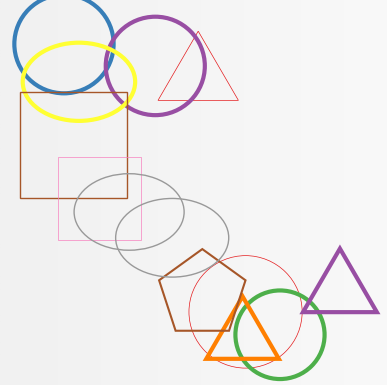[{"shape": "circle", "thickness": 0.5, "radius": 0.73, "center": [0.634, 0.19]}, {"shape": "triangle", "thickness": 0.5, "radius": 0.6, "center": [0.512, 0.799]}, {"shape": "circle", "thickness": 3, "radius": 0.64, "center": [0.165, 0.886]}, {"shape": "circle", "thickness": 3, "radius": 0.58, "center": [0.723, 0.131]}, {"shape": "triangle", "thickness": 3, "radius": 0.55, "center": [0.877, 0.244]}, {"shape": "circle", "thickness": 3, "radius": 0.64, "center": [0.401, 0.829]}, {"shape": "triangle", "thickness": 3, "radius": 0.54, "center": [0.626, 0.122]}, {"shape": "oval", "thickness": 3, "radius": 0.73, "center": [0.204, 0.788]}, {"shape": "pentagon", "thickness": 1.5, "radius": 0.59, "center": [0.522, 0.236]}, {"shape": "square", "thickness": 1, "radius": 0.69, "center": [0.19, 0.623]}, {"shape": "square", "thickness": 0.5, "radius": 0.54, "center": [0.257, 0.485]}, {"shape": "oval", "thickness": 1, "radius": 0.71, "center": [0.333, 0.449]}, {"shape": "oval", "thickness": 1, "radius": 0.73, "center": [0.444, 0.382]}]